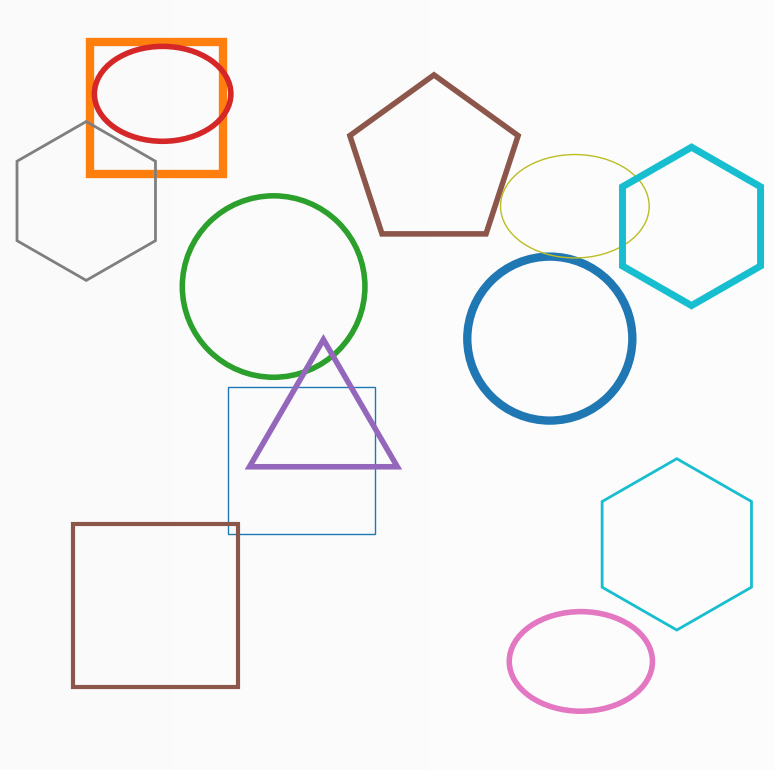[{"shape": "square", "thickness": 0.5, "radius": 0.48, "center": [0.389, 0.402]}, {"shape": "circle", "thickness": 3, "radius": 0.53, "center": [0.709, 0.56]}, {"shape": "square", "thickness": 3, "radius": 0.43, "center": [0.202, 0.86]}, {"shape": "circle", "thickness": 2, "radius": 0.59, "center": [0.353, 0.628]}, {"shape": "oval", "thickness": 2, "radius": 0.44, "center": [0.21, 0.878]}, {"shape": "triangle", "thickness": 2, "radius": 0.55, "center": [0.417, 0.449]}, {"shape": "square", "thickness": 1.5, "radius": 0.53, "center": [0.201, 0.213]}, {"shape": "pentagon", "thickness": 2, "radius": 0.57, "center": [0.56, 0.789]}, {"shape": "oval", "thickness": 2, "radius": 0.46, "center": [0.749, 0.141]}, {"shape": "hexagon", "thickness": 1, "radius": 0.52, "center": [0.111, 0.739]}, {"shape": "oval", "thickness": 0.5, "radius": 0.48, "center": [0.742, 0.732]}, {"shape": "hexagon", "thickness": 2.5, "radius": 0.51, "center": [0.892, 0.706]}, {"shape": "hexagon", "thickness": 1, "radius": 0.56, "center": [0.873, 0.293]}]